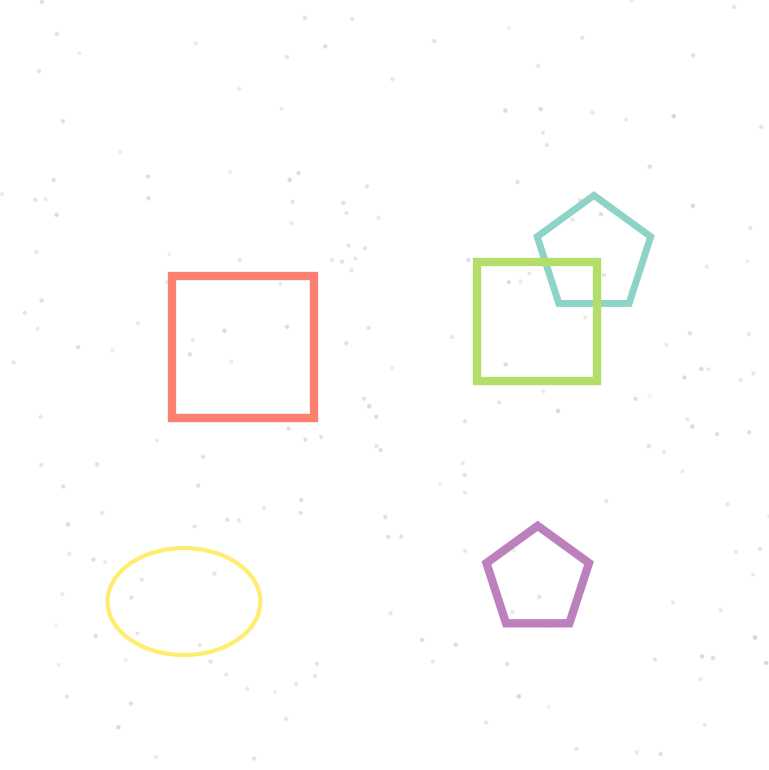[{"shape": "pentagon", "thickness": 2.5, "radius": 0.39, "center": [0.771, 0.669]}, {"shape": "square", "thickness": 3, "radius": 0.46, "center": [0.315, 0.549]}, {"shape": "square", "thickness": 3, "radius": 0.39, "center": [0.697, 0.583]}, {"shape": "pentagon", "thickness": 3, "radius": 0.35, "center": [0.698, 0.247]}, {"shape": "oval", "thickness": 1.5, "radius": 0.5, "center": [0.239, 0.219]}]